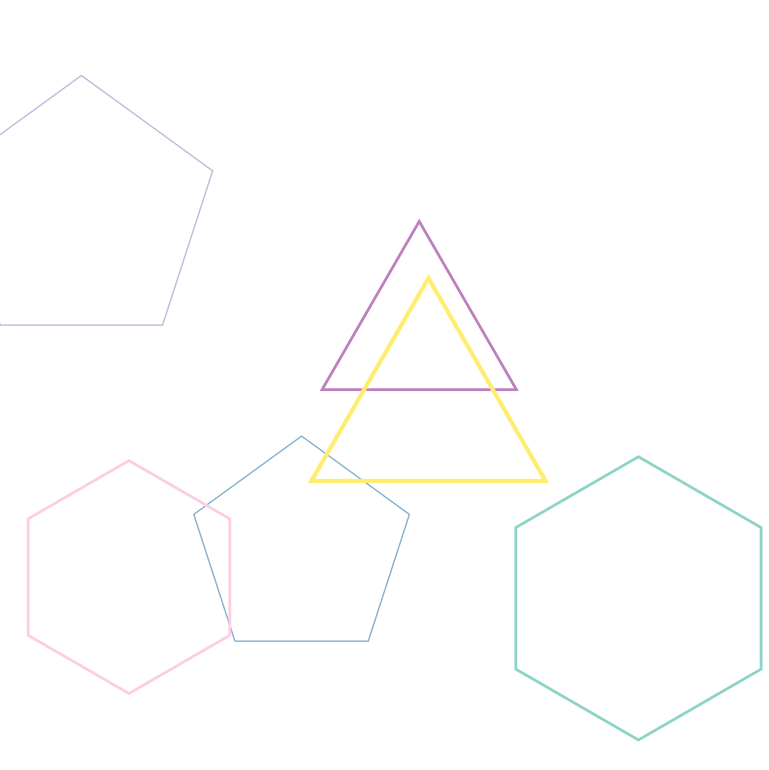[{"shape": "hexagon", "thickness": 1, "radius": 0.92, "center": [0.829, 0.223]}, {"shape": "pentagon", "thickness": 0.5, "radius": 0.9, "center": [0.106, 0.723]}, {"shape": "pentagon", "thickness": 0.5, "radius": 0.74, "center": [0.392, 0.286]}, {"shape": "hexagon", "thickness": 1, "radius": 0.76, "center": [0.167, 0.251]}, {"shape": "triangle", "thickness": 1, "radius": 0.73, "center": [0.544, 0.567]}, {"shape": "triangle", "thickness": 1.5, "radius": 0.88, "center": [0.556, 0.463]}]